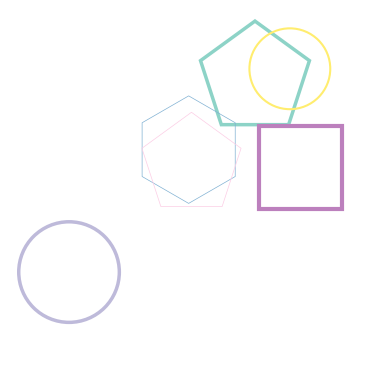[{"shape": "pentagon", "thickness": 2.5, "radius": 0.74, "center": [0.662, 0.797]}, {"shape": "circle", "thickness": 2.5, "radius": 0.65, "center": [0.179, 0.293]}, {"shape": "hexagon", "thickness": 0.5, "radius": 0.7, "center": [0.49, 0.611]}, {"shape": "pentagon", "thickness": 0.5, "radius": 0.68, "center": [0.497, 0.573]}, {"shape": "square", "thickness": 3, "radius": 0.54, "center": [0.781, 0.565]}, {"shape": "circle", "thickness": 1.5, "radius": 0.52, "center": [0.753, 0.821]}]